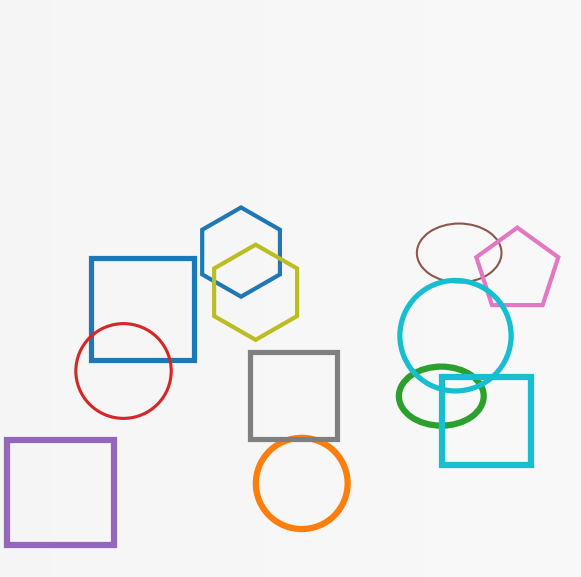[{"shape": "square", "thickness": 2.5, "radius": 0.44, "center": [0.245, 0.464]}, {"shape": "hexagon", "thickness": 2, "radius": 0.39, "center": [0.415, 0.563]}, {"shape": "circle", "thickness": 3, "radius": 0.39, "center": [0.519, 0.162]}, {"shape": "oval", "thickness": 3, "radius": 0.36, "center": [0.759, 0.313]}, {"shape": "circle", "thickness": 1.5, "radius": 0.41, "center": [0.213, 0.357]}, {"shape": "square", "thickness": 3, "radius": 0.46, "center": [0.104, 0.146]}, {"shape": "oval", "thickness": 1, "radius": 0.36, "center": [0.79, 0.561]}, {"shape": "pentagon", "thickness": 2, "radius": 0.37, "center": [0.89, 0.531]}, {"shape": "square", "thickness": 2.5, "radius": 0.38, "center": [0.505, 0.315]}, {"shape": "hexagon", "thickness": 2, "radius": 0.41, "center": [0.44, 0.493]}, {"shape": "circle", "thickness": 2.5, "radius": 0.48, "center": [0.784, 0.418]}, {"shape": "square", "thickness": 3, "radius": 0.38, "center": [0.836, 0.27]}]